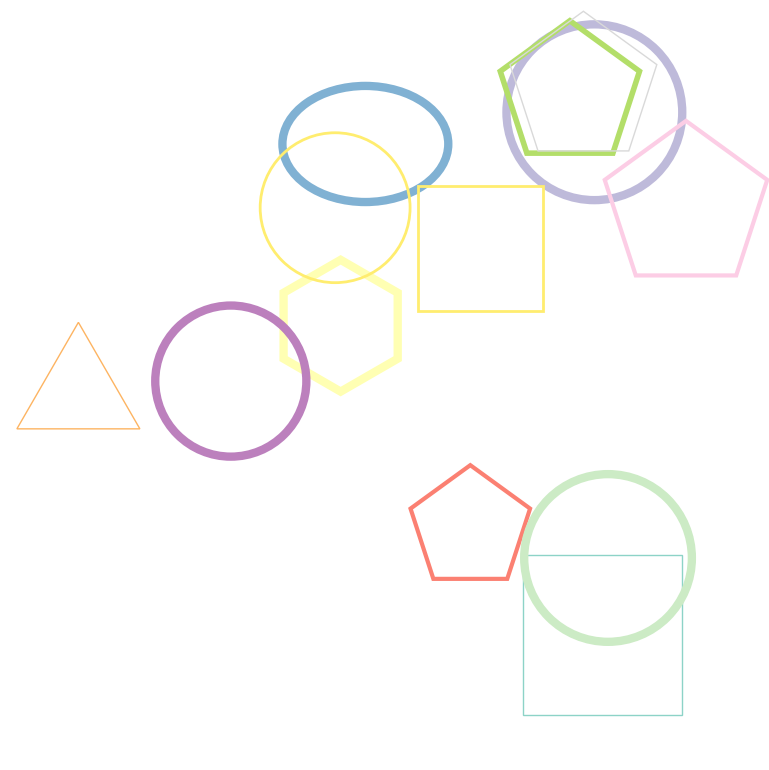[{"shape": "square", "thickness": 0.5, "radius": 0.52, "center": [0.783, 0.175]}, {"shape": "hexagon", "thickness": 3, "radius": 0.43, "center": [0.442, 0.577]}, {"shape": "circle", "thickness": 3, "radius": 0.57, "center": [0.772, 0.854]}, {"shape": "pentagon", "thickness": 1.5, "radius": 0.41, "center": [0.611, 0.314]}, {"shape": "oval", "thickness": 3, "radius": 0.54, "center": [0.474, 0.813]}, {"shape": "triangle", "thickness": 0.5, "radius": 0.46, "center": [0.102, 0.489]}, {"shape": "pentagon", "thickness": 2, "radius": 0.48, "center": [0.74, 0.878]}, {"shape": "pentagon", "thickness": 1.5, "radius": 0.55, "center": [0.891, 0.732]}, {"shape": "pentagon", "thickness": 0.5, "radius": 0.5, "center": [0.758, 0.885]}, {"shape": "circle", "thickness": 3, "radius": 0.49, "center": [0.3, 0.505]}, {"shape": "circle", "thickness": 3, "radius": 0.54, "center": [0.79, 0.275]}, {"shape": "square", "thickness": 1, "radius": 0.41, "center": [0.624, 0.677]}, {"shape": "circle", "thickness": 1, "radius": 0.49, "center": [0.435, 0.73]}]